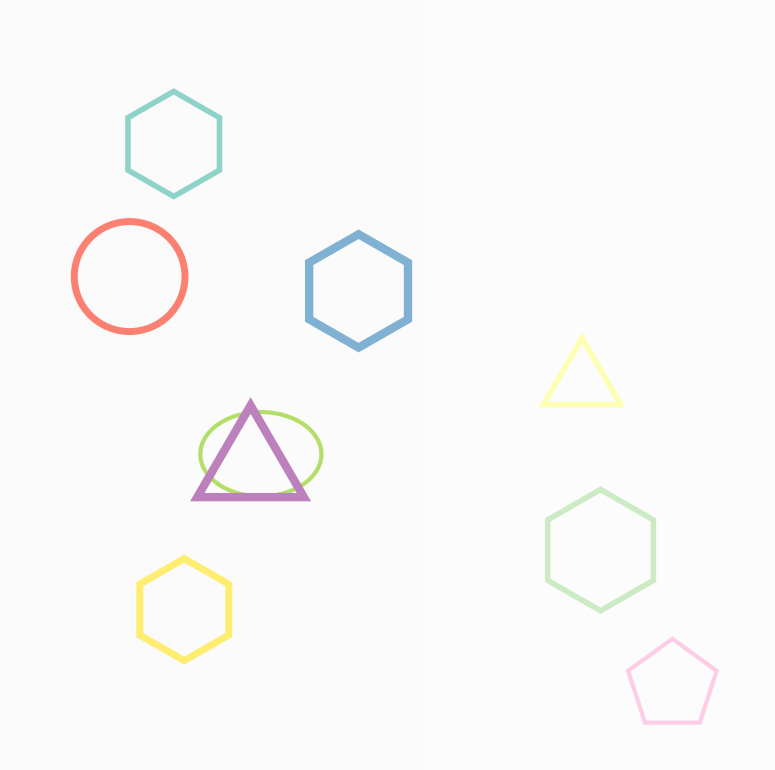[{"shape": "hexagon", "thickness": 2, "radius": 0.34, "center": [0.224, 0.813]}, {"shape": "triangle", "thickness": 2, "radius": 0.29, "center": [0.751, 0.503]}, {"shape": "circle", "thickness": 2.5, "radius": 0.36, "center": [0.167, 0.641]}, {"shape": "hexagon", "thickness": 3, "radius": 0.37, "center": [0.463, 0.622]}, {"shape": "oval", "thickness": 1.5, "radius": 0.39, "center": [0.337, 0.41]}, {"shape": "pentagon", "thickness": 1.5, "radius": 0.3, "center": [0.868, 0.11]}, {"shape": "triangle", "thickness": 3, "radius": 0.4, "center": [0.323, 0.394]}, {"shape": "hexagon", "thickness": 2, "radius": 0.39, "center": [0.775, 0.286]}, {"shape": "hexagon", "thickness": 2.5, "radius": 0.33, "center": [0.238, 0.208]}]